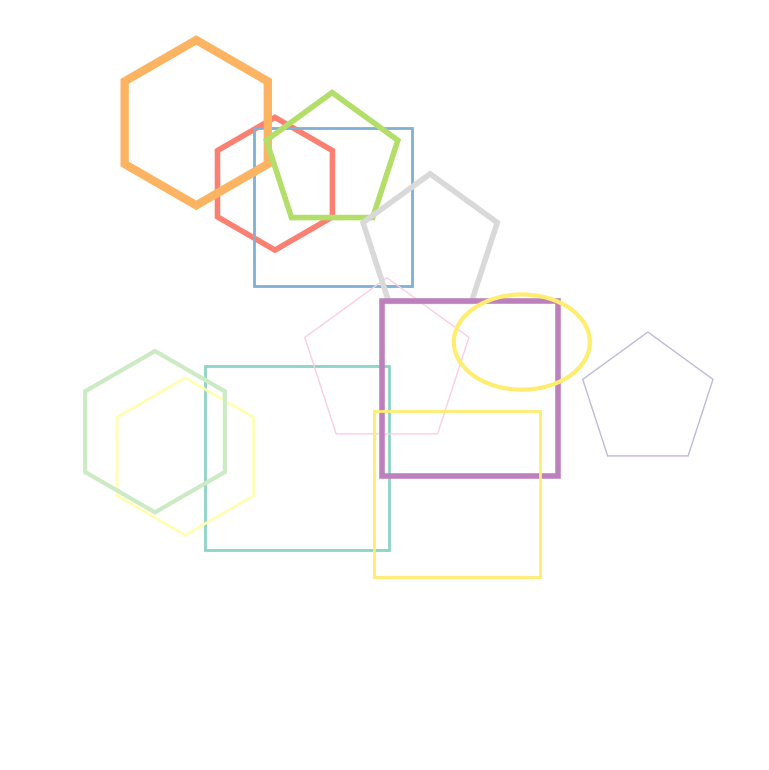[{"shape": "square", "thickness": 1, "radius": 0.6, "center": [0.386, 0.405]}, {"shape": "hexagon", "thickness": 1, "radius": 0.51, "center": [0.241, 0.407]}, {"shape": "pentagon", "thickness": 0.5, "radius": 0.44, "center": [0.841, 0.48]}, {"shape": "hexagon", "thickness": 2, "radius": 0.43, "center": [0.357, 0.761]}, {"shape": "square", "thickness": 1, "radius": 0.51, "center": [0.432, 0.731]}, {"shape": "hexagon", "thickness": 3, "radius": 0.54, "center": [0.255, 0.841]}, {"shape": "pentagon", "thickness": 2, "radius": 0.45, "center": [0.431, 0.79]}, {"shape": "pentagon", "thickness": 0.5, "radius": 0.56, "center": [0.502, 0.527]}, {"shape": "pentagon", "thickness": 2, "radius": 0.46, "center": [0.559, 0.683]}, {"shape": "square", "thickness": 2, "radius": 0.57, "center": [0.61, 0.495]}, {"shape": "hexagon", "thickness": 1.5, "radius": 0.52, "center": [0.201, 0.439]}, {"shape": "square", "thickness": 1, "radius": 0.54, "center": [0.593, 0.359]}, {"shape": "oval", "thickness": 1.5, "radius": 0.44, "center": [0.678, 0.556]}]